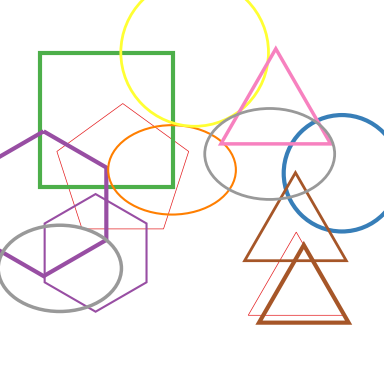[{"shape": "triangle", "thickness": 0.5, "radius": 0.72, "center": [0.769, 0.253]}, {"shape": "pentagon", "thickness": 0.5, "radius": 0.9, "center": [0.319, 0.551]}, {"shape": "circle", "thickness": 3, "radius": 0.76, "center": [0.888, 0.55]}, {"shape": "square", "thickness": 3, "radius": 0.87, "center": [0.276, 0.689]}, {"shape": "hexagon", "thickness": 1.5, "radius": 0.76, "center": [0.248, 0.343]}, {"shape": "hexagon", "thickness": 3, "radius": 0.94, "center": [0.113, 0.471]}, {"shape": "oval", "thickness": 1.5, "radius": 0.83, "center": [0.447, 0.559]}, {"shape": "circle", "thickness": 2, "radius": 0.96, "center": [0.506, 0.864]}, {"shape": "triangle", "thickness": 2, "radius": 0.76, "center": [0.767, 0.399]}, {"shape": "triangle", "thickness": 3, "radius": 0.67, "center": [0.789, 0.229]}, {"shape": "triangle", "thickness": 2.5, "radius": 0.82, "center": [0.716, 0.709]}, {"shape": "oval", "thickness": 2.5, "radius": 0.8, "center": [0.155, 0.303]}, {"shape": "oval", "thickness": 2, "radius": 0.84, "center": [0.701, 0.6]}]